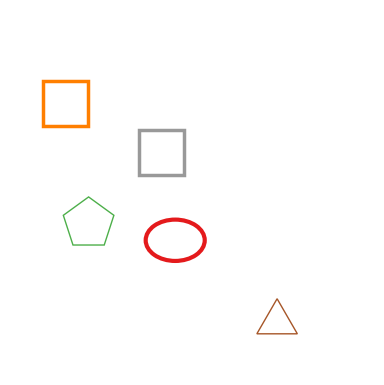[{"shape": "oval", "thickness": 3, "radius": 0.38, "center": [0.455, 0.376]}, {"shape": "pentagon", "thickness": 1, "radius": 0.35, "center": [0.23, 0.419]}, {"shape": "square", "thickness": 2.5, "radius": 0.3, "center": [0.17, 0.731]}, {"shape": "triangle", "thickness": 1, "radius": 0.3, "center": [0.72, 0.163]}, {"shape": "square", "thickness": 2.5, "radius": 0.29, "center": [0.419, 0.604]}]